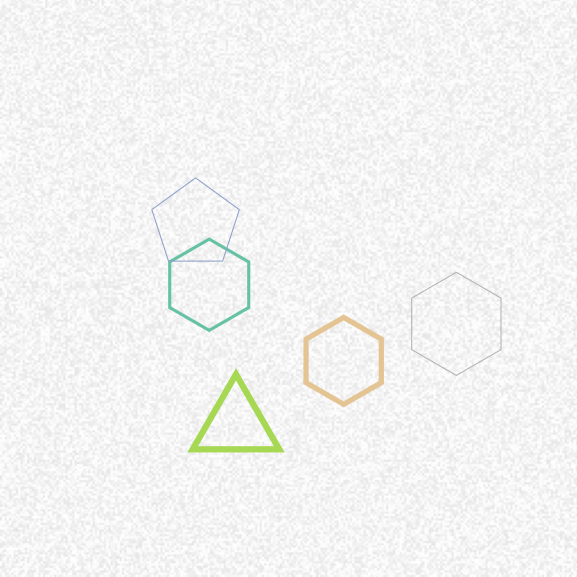[{"shape": "hexagon", "thickness": 1.5, "radius": 0.39, "center": [0.362, 0.506]}, {"shape": "pentagon", "thickness": 0.5, "radius": 0.4, "center": [0.339, 0.611]}, {"shape": "triangle", "thickness": 3, "radius": 0.43, "center": [0.409, 0.264]}, {"shape": "hexagon", "thickness": 2.5, "radius": 0.38, "center": [0.595, 0.374]}, {"shape": "hexagon", "thickness": 0.5, "radius": 0.45, "center": [0.79, 0.438]}]